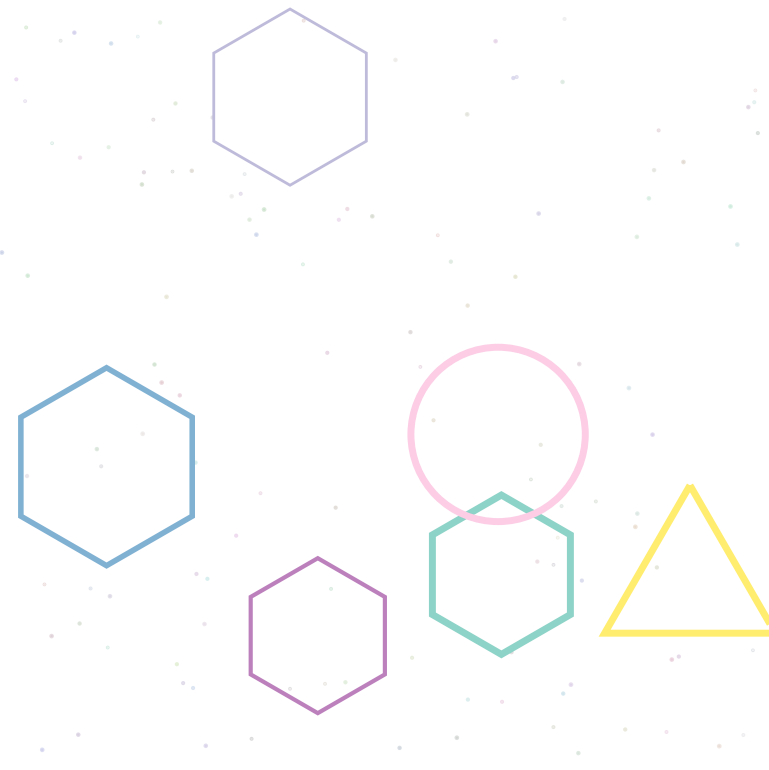[{"shape": "hexagon", "thickness": 2.5, "radius": 0.52, "center": [0.651, 0.254]}, {"shape": "hexagon", "thickness": 1, "radius": 0.57, "center": [0.377, 0.874]}, {"shape": "hexagon", "thickness": 2, "radius": 0.64, "center": [0.138, 0.394]}, {"shape": "circle", "thickness": 2.5, "radius": 0.57, "center": [0.647, 0.436]}, {"shape": "hexagon", "thickness": 1.5, "radius": 0.5, "center": [0.413, 0.174]}, {"shape": "triangle", "thickness": 2.5, "radius": 0.64, "center": [0.896, 0.242]}]